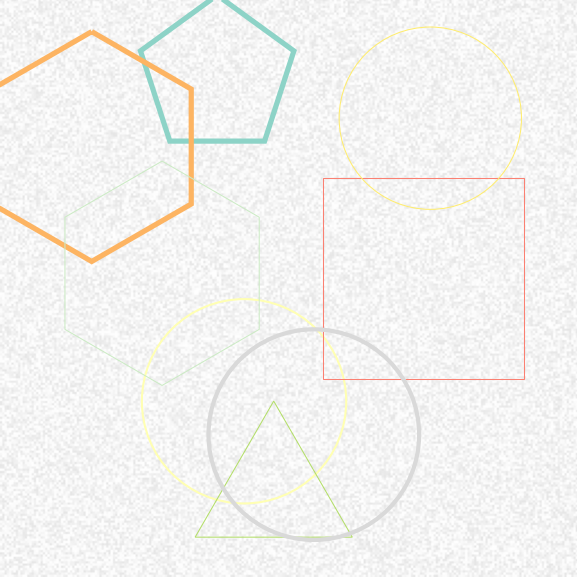[{"shape": "pentagon", "thickness": 2.5, "radius": 0.7, "center": [0.376, 0.868]}, {"shape": "circle", "thickness": 1, "radius": 0.88, "center": [0.423, 0.304]}, {"shape": "square", "thickness": 0.5, "radius": 0.87, "center": [0.734, 0.517]}, {"shape": "hexagon", "thickness": 2.5, "radius": 0.99, "center": [0.159, 0.745]}, {"shape": "triangle", "thickness": 0.5, "radius": 0.79, "center": [0.474, 0.148]}, {"shape": "circle", "thickness": 2, "radius": 0.91, "center": [0.543, 0.247]}, {"shape": "hexagon", "thickness": 0.5, "radius": 0.97, "center": [0.281, 0.526]}, {"shape": "circle", "thickness": 0.5, "radius": 0.79, "center": [0.745, 0.794]}]